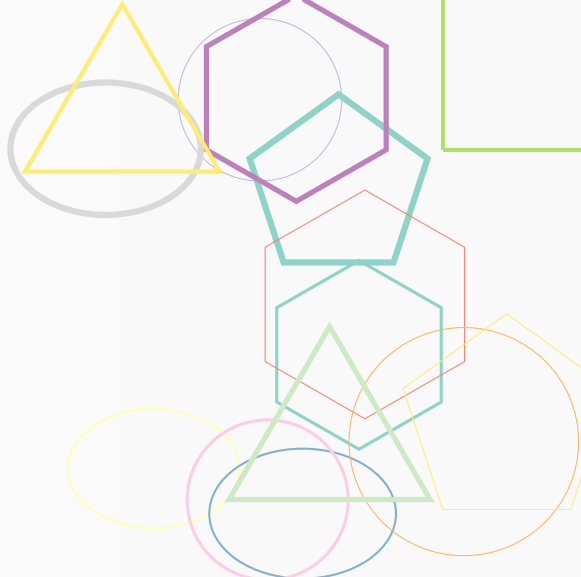[{"shape": "hexagon", "thickness": 1.5, "radius": 0.82, "center": [0.618, 0.385]}, {"shape": "pentagon", "thickness": 3, "radius": 0.8, "center": [0.582, 0.675]}, {"shape": "oval", "thickness": 1, "radius": 0.74, "center": [0.265, 0.188]}, {"shape": "circle", "thickness": 0.5, "radius": 0.7, "center": [0.447, 0.826]}, {"shape": "hexagon", "thickness": 0.5, "radius": 0.99, "center": [0.628, 0.472]}, {"shape": "oval", "thickness": 1, "radius": 0.8, "center": [0.521, 0.11]}, {"shape": "circle", "thickness": 0.5, "radius": 0.99, "center": [0.798, 0.234]}, {"shape": "square", "thickness": 2, "radius": 0.67, "center": [0.896, 0.873]}, {"shape": "circle", "thickness": 1.5, "radius": 0.69, "center": [0.46, 0.134]}, {"shape": "oval", "thickness": 3, "radius": 0.82, "center": [0.182, 0.742]}, {"shape": "hexagon", "thickness": 2.5, "radius": 0.89, "center": [0.51, 0.829]}, {"shape": "triangle", "thickness": 2.5, "radius": 1.0, "center": [0.567, 0.234]}, {"shape": "triangle", "thickness": 2, "radius": 0.97, "center": [0.21, 0.799]}, {"shape": "pentagon", "thickness": 0.5, "radius": 0.94, "center": [0.872, 0.269]}]